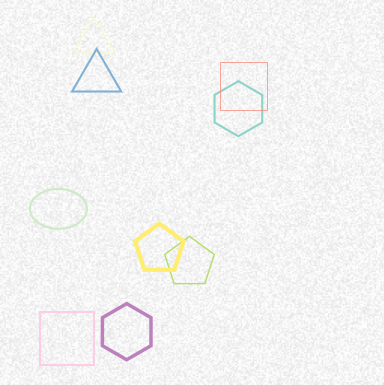[{"shape": "hexagon", "thickness": 1.5, "radius": 0.36, "center": [0.619, 0.718]}, {"shape": "triangle", "thickness": 0.5, "radius": 0.31, "center": [0.243, 0.896]}, {"shape": "square", "thickness": 0.5, "radius": 0.31, "center": [0.632, 0.777]}, {"shape": "triangle", "thickness": 1.5, "radius": 0.37, "center": [0.251, 0.799]}, {"shape": "pentagon", "thickness": 1, "radius": 0.34, "center": [0.492, 0.318]}, {"shape": "square", "thickness": 1.5, "radius": 0.35, "center": [0.174, 0.121]}, {"shape": "hexagon", "thickness": 2.5, "radius": 0.36, "center": [0.329, 0.138]}, {"shape": "oval", "thickness": 1.5, "radius": 0.37, "center": [0.152, 0.457]}, {"shape": "pentagon", "thickness": 3, "radius": 0.33, "center": [0.414, 0.353]}]